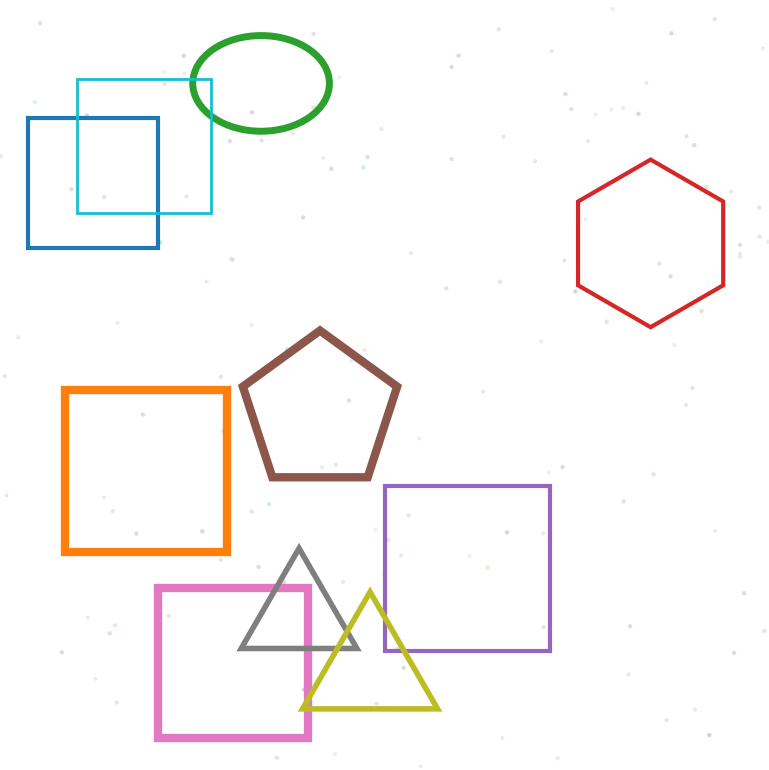[{"shape": "square", "thickness": 1.5, "radius": 0.42, "center": [0.121, 0.762]}, {"shape": "square", "thickness": 3, "radius": 0.53, "center": [0.19, 0.388]}, {"shape": "oval", "thickness": 2.5, "radius": 0.44, "center": [0.339, 0.892]}, {"shape": "hexagon", "thickness": 1.5, "radius": 0.54, "center": [0.845, 0.684]}, {"shape": "square", "thickness": 1.5, "radius": 0.54, "center": [0.608, 0.262]}, {"shape": "pentagon", "thickness": 3, "radius": 0.53, "center": [0.416, 0.465]}, {"shape": "square", "thickness": 3, "radius": 0.49, "center": [0.302, 0.139]}, {"shape": "triangle", "thickness": 2, "radius": 0.43, "center": [0.388, 0.201]}, {"shape": "triangle", "thickness": 2, "radius": 0.51, "center": [0.481, 0.13]}, {"shape": "square", "thickness": 1, "radius": 0.43, "center": [0.187, 0.811]}]